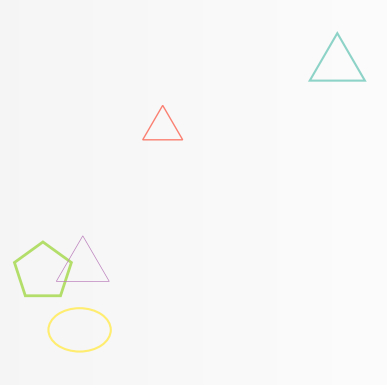[{"shape": "triangle", "thickness": 1.5, "radius": 0.41, "center": [0.871, 0.832]}, {"shape": "triangle", "thickness": 1, "radius": 0.3, "center": [0.42, 0.667]}, {"shape": "pentagon", "thickness": 2, "radius": 0.39, "center": [0.111, 0.294]}, {"shape": "triangle", "thickness": 0.5, "radius": 0.39, "center": [0.214, 0.309]}, {"shape": "oval", "thickness": 1.5, "radius": 0.4, "center": [0.205, 0.143]}]